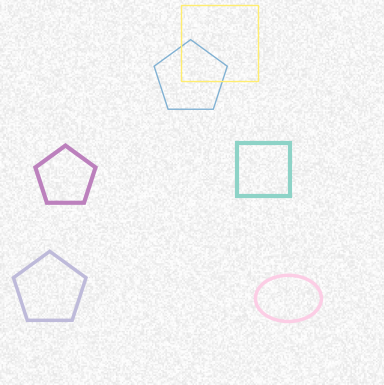[{"shape": "square", "thickness": 3, "radius": 0.34, "center": [0.684, 0.561]}, {"shape": "pentagon", "thickness": 2.5, "radius": 0.5, "center": [0.129, 0.248]}, {"shape": "pentagon", "thickness": 1, "radius": 0.5, "center": [0.495, 0.797]}, {"shape": "oval", "thickness": 2.5, "radius": 0.43, "center": [0.749, 0.225]}, {"shape": "pentagon", "thickness": 3, "radius": 0.41, "center": [0.17, 0.54]}, {"shape": "square", "thickness": 1, "radius": 0.5, "center": [0.57, 0.889]}]